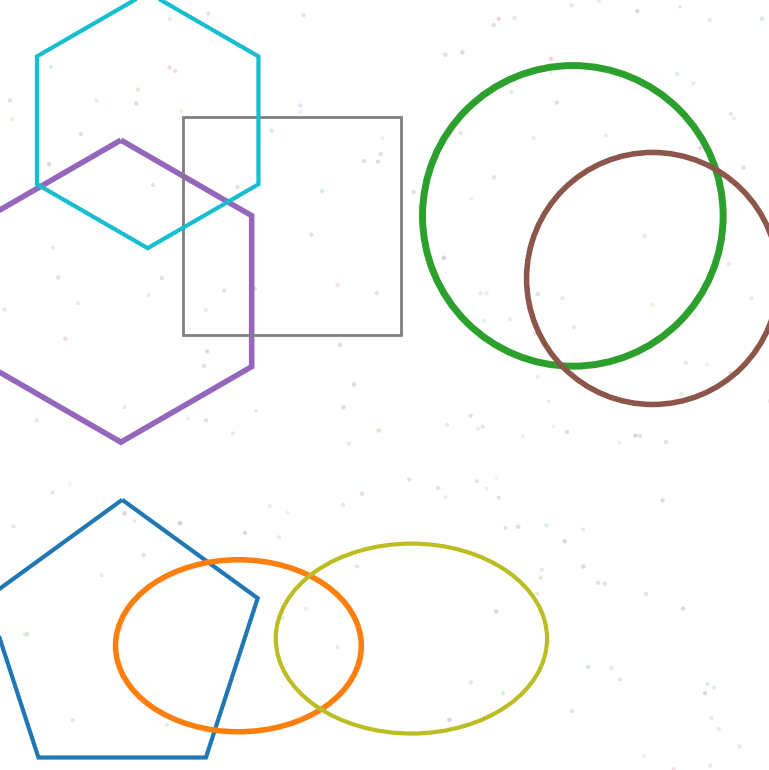[{"shape": "pentagon", "thickness": 1.5, "radius": 0.93, "center": [0.159, 0.166]}, {"shape": "oval", "thickness": 2, "radius": 0.8, "center": [0.31, 0.161]}, {"shape": "circle", "thickness": 2.5, "radius": 0.98, "center": [0.744, 0.72]}, {"shape": "hexagon", "thickness": 2, "radius": 0.98, "center": [0.157, 0.622]}, {"shape": "circle", "thickness": 2, "radius": 0.82, "center": [0.847, 0.638]}, {"shape": "square", "thickness": 1, "radius": 0.71, "center": [0.379, 0.706]}, {"shape": "oval", "thickness": 1.5, "radius": 0.88, "center": [0.534, 0.171]}, {"shape": "hexagon", "thickness": 1.5, "radius": 0.83, "center": [0.192, 0.844]}]